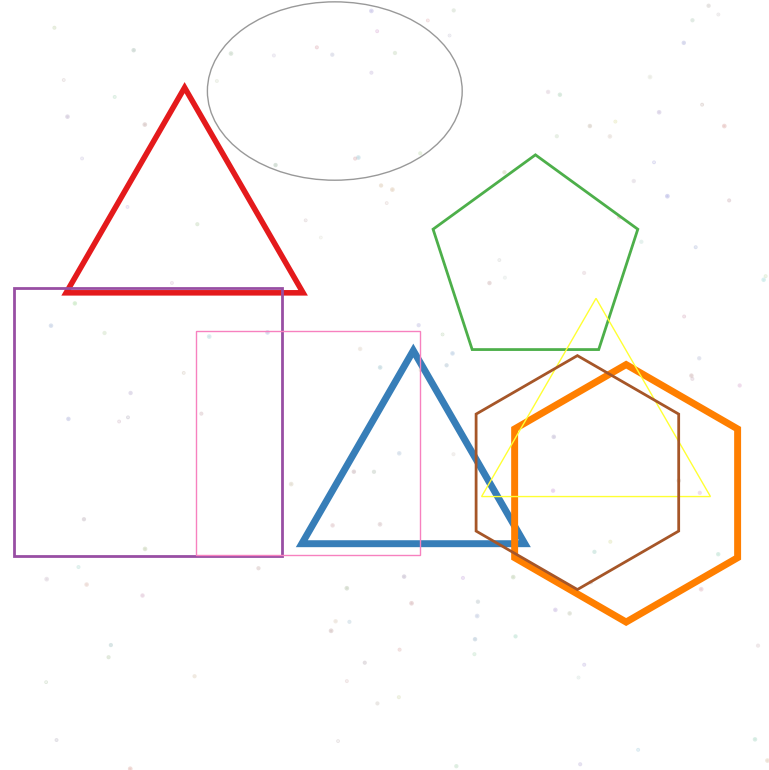[{"shape": "triangle", "thickness": 2, "radius": 0.89, "center": [0.24, 0.709]}, {"shape": "triangle", "thickness": 2.5, "radius": 0.84, "center": [0.537, 0.377]}, {"shape": "pentagon", "thickness": 1, "radius": 0.7, "center": [0.695, 0.659]}, {"shape": "square", "thickness": 1, "radius": 0.87, "center": [0.192, 0.451]}, {"shape": "hexagon", "thickness": 2.5, "radius": 0.84, "center": [0.813, 0.359]}, {"shape": "triangle", "thickness": 0.5, "radius": 0.86, "center": [0.774, 0.441]}, {"shape": "hexagon", "thickness": 1, "radius": 0.76, "center": [0.75, 0.386]}, {"shape": "square", "thickness": 0.5, "radius": 0.73, "center": [0.4, 0.424]}, {"shape": "oval", "thickness": 0.5, "radius": 0.83, "center": [0.435, 0.882]}]